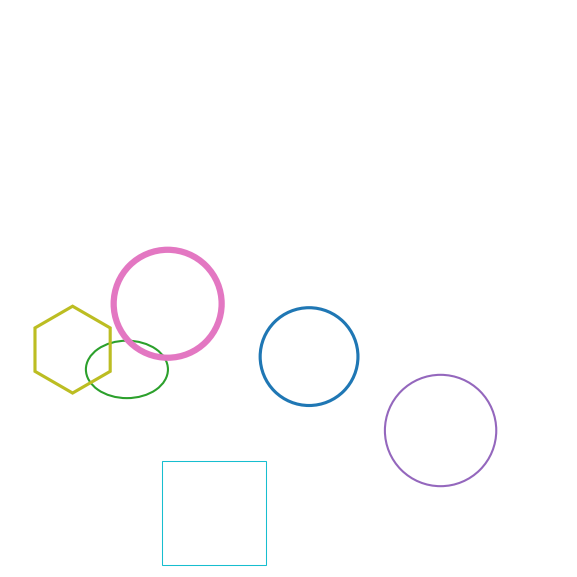[{"shape": "circle", "thickness": 1.5, "radius": 0.42, "center": [0.535, 0.382]}, {"shape": "oval", "thickness": 1, "radius": 0.36, "center": [0.22, 0.359]}, {"shape": "circle", "thickness": 1, "radius": 0.48, "center": [0.763, 0.254]}, {"shape": "circle", "thickness": 3, "radius": 0.47, "center": [0.29, 0.473]}, {"shape": "hexagon", "thickness": 1.5, "radius": 0.38, "center": [0.126, 0.394]}, {"shape": "square", "thickness": 0.5, "radius": 0.45, "center": [0.371, 0.11]}]